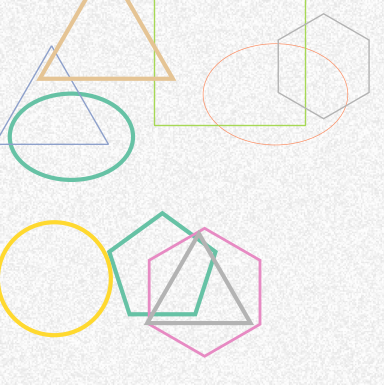[{"shape": "oval", "thickness": 3, "radius": 0.8, "center": [0.185, 0.645]}, {"shape": "pentagon", "thickness": 3, "radius": 0.73, "center": [0.422, 0.301]}, {"shape": "oval", "thickness": 0.5, "radius": 0.94, "center": [0.715, 0.755]}, {"shape": "triangle", "thickness": 1, "radius": 0.85, "center": [0.134, 0.71]}, {"shape": "hexagon", "thickness": 2, "radius": 0.83, "center": [0.531, 0.241]}, {"shape": "square", "thickness": 1, "radius": 0.98, "center": [0.596, 0.87]}, {"shape": "circle", "thickness": 3, "radius": 0.73, "center": [0.141, 0.276]}, {"shape": "triangle", "thickness": 3, "radius": 1.0, "center": [0.276, 0.895]}, {"shape": "triangle", "thickness": 3, "radius": 0.77, "center": [0.517, 0.238]}, {"shape": "hexagon", "thickness": 1, "radius": 0.68, "center": [0.841, 0.828]}]